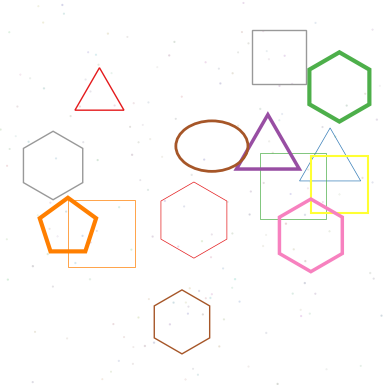[{"shape": "hexagon", "thickness": 0.5, "radius": 0.49, "center": [0.504, 0.428]}, {"shape": "triangle", "thickness": 1, "radius": 0.37, "center": [0.258, 0.751]}, {"shape": "triangle", "thickness": 0.5, "radius": 0.46, "center": [0.857, 0.576]}, {"shape": "hexagon", "thickness": 3, "radius": 0.45, "center": [0.882, 0.774]}, {"shape": "square", "thickness": 0.5, "radius": 0.43, "center": [0.76, 0.517]}, {"shape": "triangle", "thickness": 2.5, "radius": 0.47, "center": [0.696, 0.608]}, {"shape": "pentagon", "thickness": 3, "radius": 0.38, "center": [0.176, 0.409]}, {"shape": "square", "thickness": 0.5, "radius": 0.44, "center": [0.263, 0.394]}, {"shape": "square", "thickness": 1.5, "radius": 0.37, "center": [0.883, 0.52]}, {"shape": "oval", "thickness": 2, "radius": 0.47, "center": [0.55, 0.62]}, {"shape": "hexagon", "thickness": 1, "radius": 0.42, "center": [0.473, 0.164]}, {"shape": "hexagon", "thickness": 2.5, "radius": 0.47, "center": [0.807, 0.389]}, {"shape": "square", "thickness": 1, "radius": 0.35, "center": [0.723, 0.852]}, {"shape": "hexagon", "thickness": 1, "radius": 0.44, "center": [0.138, 0.57]}]